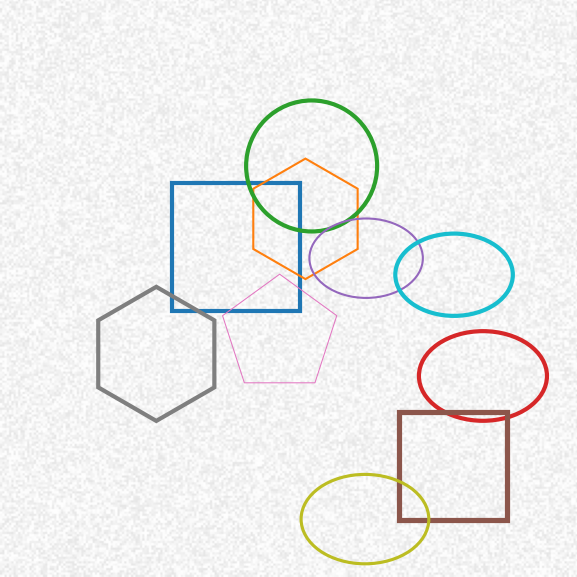[{"shape": "square", "thickness": 2, "radius": 0.56, "center": [0.408, 0.571]}, {"shape": "hexagon", "thickness": 1, "radius": 0.52, "center": [0.529, 0.62]}, {"shape": "circle", "thickness": 2, "radius": 0.57, "center": [0.54, 0.712]}, {"shape": "oval", "thickness": 2, "radius": 0.55, "center": [0.836, 0.348]}, {"shape": "oval", "thickness": 1, "radius": 0.49, "center": [0.634, 0.552]}, {"shape": "square", "thickness": 2.5, "radius": 0.47, "center": [0.785, 0.192]}, {"shape": "pentagon", "thickness": 0.5, "radius": 0.52, "center": [0.484, 0.42]}, {"shape": "hexagon", "thickness": 2, "radius": 0.58, "center": [0.271, 0.386]}, {"shape": "oval", "thickness": 1.5, "radius": 0.55, "center": [0.632, 0.1]}, {"shape": "oval", "thickness": 2, "radius": 0.51, "center": [0.786, 0.523]}]